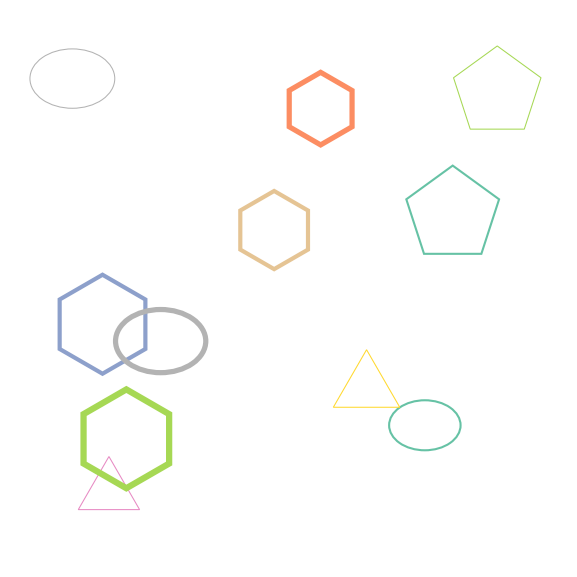[{"shape": "pentagon", "thickness": 1, "radius": 0.42, "center": [0.784, 0.628]}, {"shape": "oval", "thickness": 1, "radius": 0.31, "center": [0.736, 0.263]}, {"shape": "hexagon", "thickness": 2.5, "radius": 0.31, "center": [0.555, 0.811]}, {"shape": "hexagon", "thickness": 2, "radius": 0.43, "center": [0.178, 0.438]}, {"shape": "triangle", "thickness": 0.5, "radius": 0.31, "center": [0.189, 0.147]}, {"shape": "pentagon", "thickness": 0.5, "radius": 0.4, "center": [0.861, 0.84]}, {"shape": "hexagon", "thickness": 3, "radius": 0.43, "center": [0.219, 0.239]}, {"shape": "triangle", "thickness": 0.5, "radius": 0.33, "center": [0.635, 0.327]}, {"shape": "hexagon", "thickness": 2, "radius": 0.34, "center": [0.475, 0.601]}, {"shape": "oval", "thickness": 2.5, "radius": 0.39, "center": [0.278, 0.408]}, {"shape": "oval", "thickness": 0.5, "radius": 0.37, "center": [0.125, 0.863]}]